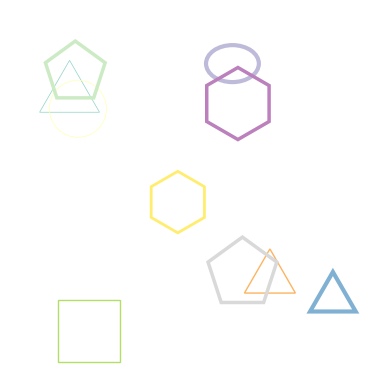[{"shape": "triangle", "thickness": 0.5, "radius": 0.45, "center": [0.181, 0.753]}, {"shape": "circle", "thickness": 0.5, "radius": 0.37, "center": [0.202, 0.718]}, {"shape": "oval", "thickness": 3, "radius": 0.34, "center": [0.604, 0.835]}, {"shape": "triangle", "thickness": 3, "radius": 0.34, "center": [0.865, 0.225]}, {"shape": "triangle", "thickness": 1, "radius": 0.38, "center": [0.701, 0.277]}, {"shape": "square", "thickness": 1, "radius": 0.4, "center": [0.232, 0.141]}, {"shape": "pentagon", "thickness": 2.5, "radius": 0.47, "center": [0.63, 0.29]}, {"shape": "hexagon", "thickness": 2.5, "radius": 0.47, "center": [0.618, 0.731]}, {"shape": "pentagon", "thickness": 2.5, "radius": 0.41, "center": [0.196, 0.812]}, {"shape": "hexagon", "thickness": 2, "radius": 0.4, "center": [0.462, 0.475]}]